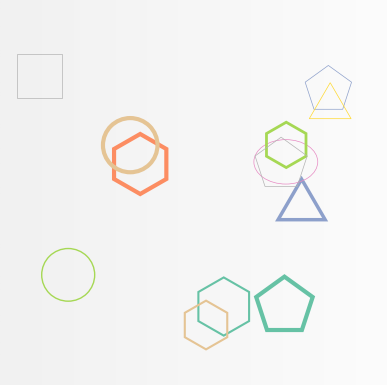[{"shape": "hexagon", "thickness": 1.5, "radius": 0.38, "center": [0.577, 0.204]}, {"shape": "pentagon", "thickness": 3, "radius": 0.38, "center": [0.734, 0.205]}, {"shape": "hexagon", "thickness": 3, "radius": 0.39, "center": [0.362, 0.574]}, {"shape": "triangle", "thickness": 2.5, "radius": 0.35, "center": [0.778, 0.464]}, {"shape": "pentagon", "thickness": 0.5, "radius": 0.31, "center": [0.847, 0.767]}, {"shape": "oval", "thickness": 0.5, "radius": 0.41, "center": [0.738, 0.58]}, {"shape": "circle", "thickness": 1, "radius": 0.34, "center": [0.176, 0.286]}, {"shape": "hexagon", "thickness": 2, "radius": 0.29, "center": [0.739, 0.624]}, {"shape": "triangle", "thickness": 0.5, "radius": 0.31, "center": [0.852, 0.723]}, {"shape": "hexagon", "thickness": 1.5, "radius": 0.32, "center": [0.532, 0.156]}, {"shape": "circle", "thickness": 3, "radius": 0.35, "center": [0.336, 0.623]}, {"shape": "pentagon", "thickness": 0.5, "radius": 0.35, "center": [0.725, 0.573]}, {"shape": "square", "thickness": 0.5, "radius": 0.29, "center": [0.102, 0.802]}]